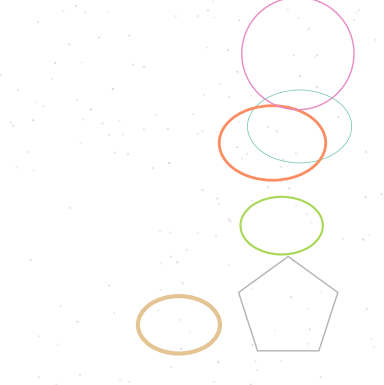[{"shape": "oval", "thickness": 0.5, "radius": 0.68, "center": [0.778, 0.672]}, {"shape": "oval", "thickness": 2, "radius": 0.69, "center": [0.708, 0.629]}, {"shape": "circle", "thickness": 1, "radius": 0.73, "center": [0.774, 0.861]}, {"shape": "oval", "thickness": 1.5, "radius": 0.53, "center": [0.732, 0.414]}, {"shape": "oval", "thickness": 3, "radius": 0.53, "center": [0.465, 0.156]}, {"shape": "pentagon", "thickness": 1, "radius": 0.68, "center": [0.749, 0.198]}]